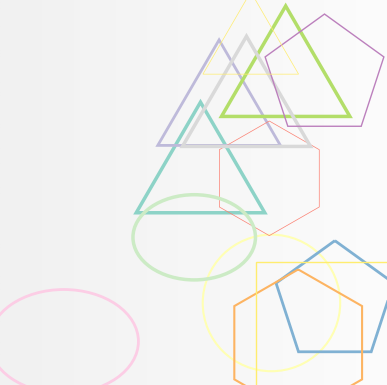[{"shape": "triangle", "thickness": 2.5, "radius": 0.96, "center": [0.517, 0.543]}, {"shape": "circle", "thickness": 1.5, "radius": 0.89, "center": [0.701, 0.213]}, {"shape": "triangle", "thickness": 2, "radius": 0.91, "center": [0.565, 0.714]}, {"shape": "hexagon", "thickness": 0.5, "radius": 0.74, "center": [0.695, 0.537]}, {"shape": "pentagon", "thickness": 2, "radius": 0.8, "center": [0.864, 0.215]}, {"shape": "hexagon", "thickness": 1.5, "radius": 0.95, "center": [0.77, 0.11]}, {"shape": "triangle", "thickness": 2.5, "radius": 0.96, "center": [0.737, 0.793]}, {"shape": "oval", "thickness": 2, "radius": 0.96, "center": [0.165, 0.113]}, {"shape": "triangle", "thickness": 2.5, "radius": 0.95, "center": [0.636, 0.715]}, {"shape": "pentagon", "thickness": 1, "radius": 0.81, "center": [0.837, 0.802]}, {"shape": "oval", "thickness": 2.5, "radius": 0.79, "center": [0.501, 0.384]}, {"shape": "square", "thickness": 1, "radius": 0.96, "center": [0.854, 0.127]}, {"shape": "triangle", "thickness": 0.5, "radius": 0.71, "center": [0.647, 0.879]}]